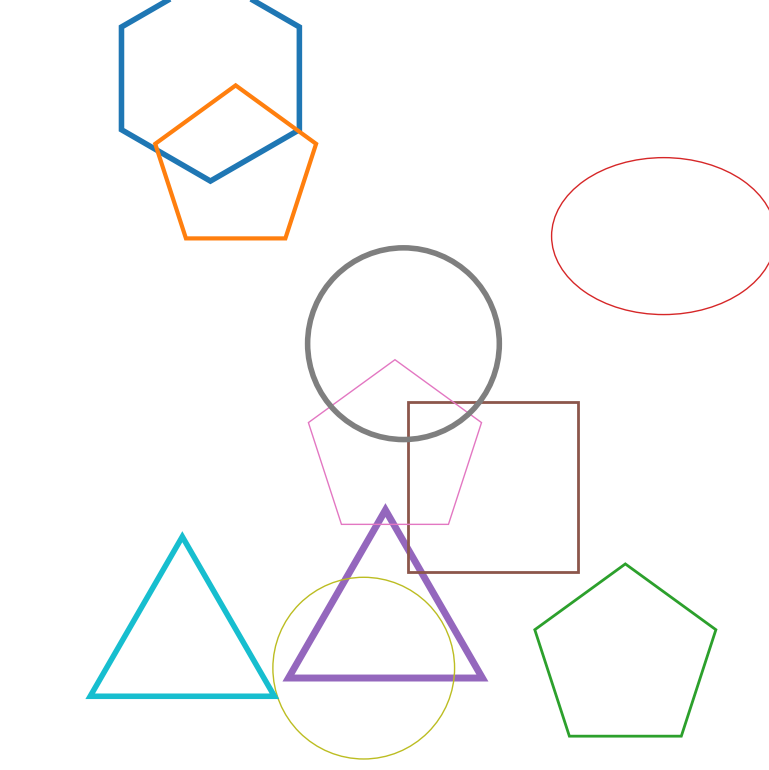[{"shape": "hexagon", "thickness": 2, "radius": 0.67, "center": [0.273, 0.898]}, {"shape": "pentagon", "thickness": 1.5, "radius": 0.55, "center": [0.306, 0.779]}, {"shape": "pentagon", "thickness": 1, "radius": 0.62, "center": [0.812, 0.144]}, {"shape": "oval", "thickness": 0.5, "radius": 0.73, "center": [0.862, 0.693]}, {"shape": "triangle", "thickness": 2.5, "radius": 0.73, "center": [0.501, 0.192]}, {"shape": "square", "thickness": 1, "radius": 0.55, "center": [0.64, 0.368]}, {"shape": "pentagon", "thickness": 0.5, "radius": 0.59, "center": [0.513, 0.415]}, {"shape": "circle", "thickness": 2, "radius": 0.62, "center": [0.524, 0.554]}, {"shape": "circle", "thickness": 0.5, "radius": 0.59, "center": [0.472, 0.132]}, {"shape": "triangle", "thickness": 2, "radius": 0.69, "center": [0.237, 0.165]}]